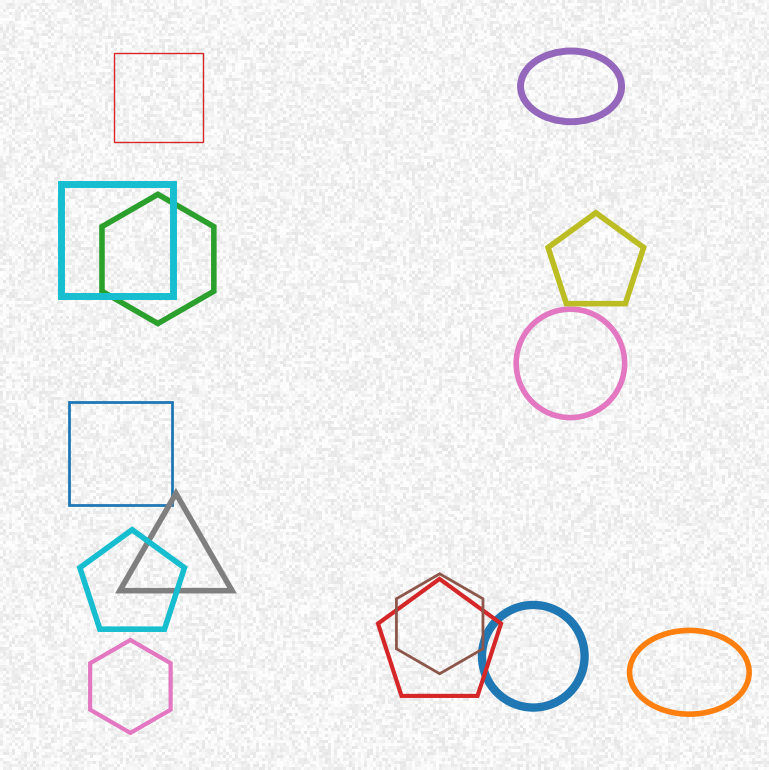[{"shape": "square", "thickness": 1, "radius": 0.33, "center": [0.156, 0.412]}, {"shape": "circle", "thickness": 3, "radius": 0.33, "center": [0.693, 0.148]}, {"shape": "oval", "thickness": 2, "radius": 0.39, "center": [0.895, 0.127]}, {"shape": "hexagon", "thickness": 2, "radius": 0.42, "center": [0.205, 0.664]}, {"shape": "pentagon", "thickness": 1.5, "radius": 0.42, "center": [0.571, 0.164]}, {"shape": "square", "thickness": 0.5, "radius": 0.29, "center": [0.206, 0.874]}, {"shape": "oval", "thickness": 2.5, "radius": 0.33, "center": [0.742, 0.888]}, {"shape": "hexagon", "thickness": 1, "radius": 0.32, "center": [0.571, 0.19]}, {"shape": "circle", "thickness": 2, "radius": 0.35, "center": [0.741, 0.528]}, {"shape": "hexagon", "thickness": 1.5, "radius": 0.3, "center": [0.169, 0.108]}, {"shape": "triangle", "thickness": 2, "radius": 0.42, "center": [0.228, 0.275]}, {"shape": "pentagon", "thickness": 2, "radius": 0.33, "center": [0.774, 0.658]}, {"shape": "square", "thickness": 2.5, "radius": 0.37, "center": [0.152, 0.688]}, {"shape": "pentagon", "thickness": 2, "radius": 0.36, "center": [0.172, 0.241]}]